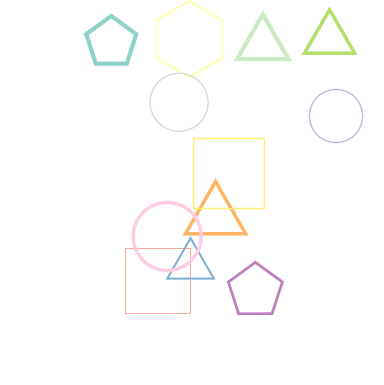[{"shape": "pentagon", "thickness": 3, "radius": 0.34, "center": [0.289, 0.89]}, {"shape": "hexagon", "thickness": 1.5, "radius": 0.49, "center": [0.492, 0.899]}, {"shape": "circle", "thickness": 1, "radius": 0.35, "center": [0.873, 0.699]}, {"shape": "square", "thickness": 0.5, "radius": 0.42, "center": [0.409, 0.272]}, {"shape": "triangle", "thickness": 1.5, "radius": 0.35, "center": [0.495, 0.311]}, {"shape": "triangle", "thickness": 2.5, "radius": 0.45, "center": [0.56, 0.438]}, {"shape": "triangle", "thickness": 2.5, "radius": 0.38, "center": [0.856, 0.9]}, {"shape": "circle", "thickness": 2.5, "radius": 0.44, "center": [0.434, 0.386]}, {"shape": "circle", "thickness": 1, "radius": 0.38, "center": [0.465, 0.734]}, {"shape": "pentagon", "thickness": 2, "radius": 0.37, "center": [0.663, 0.245]}, {"shape": "triangle", "thickness": 3, "radius": 0.39, "center": [0.683, 0.885]}, {"shape": "square", "thickness": 1, "radius": 0.46, "center": [0.593, 0.551]}]